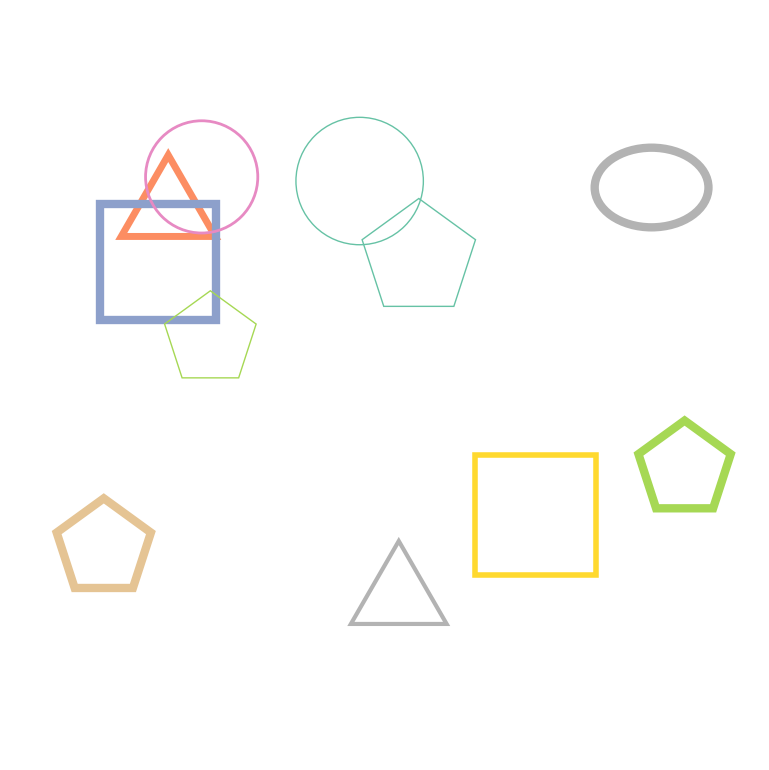[{"shape": "pentagon", "thickness": 0.5, "radius": 0.39, "center": [0.544, 0.665]}, {"shape": "circle", "thickness": 0.5, "radius": 0.41, "center": [0.467, 0.765]}, {"shape": "triangle", "thickness": 2.5, "radius": 0.35, "center": [0.219, 0.728]}, {"shape": "square", "thickness": 3, "radius": 0.38, "center": [0.205, 0.66]}, {"shape": "circle", "thickness": 1, "radius": 0.36, "center": [0.262, 0.77]}, {"shape": "pentagon", "thickness": 0.5, "radius": 0.31, "center": [0.273, 0.56]}, {"shape": "pentagon", "thickness": 3, "radius": 0.32, "center": [0.889, 0.391]}, {"shape": "square", "thickness": 2, "radius": 0.39, "center": [0.696, 0.331]}, {"shape": "pentagon", "thickness": 3, "radius": 0.32, "center": [0.135, 0.288]}, {"shape": "triangle", "thickness": 1.5, "radius": 0.36, "center": [0.518, 0.226]}, {"shape": "oval", "thickness": 3, "radius": 0.37, "center": [0.846, 0.756]}]